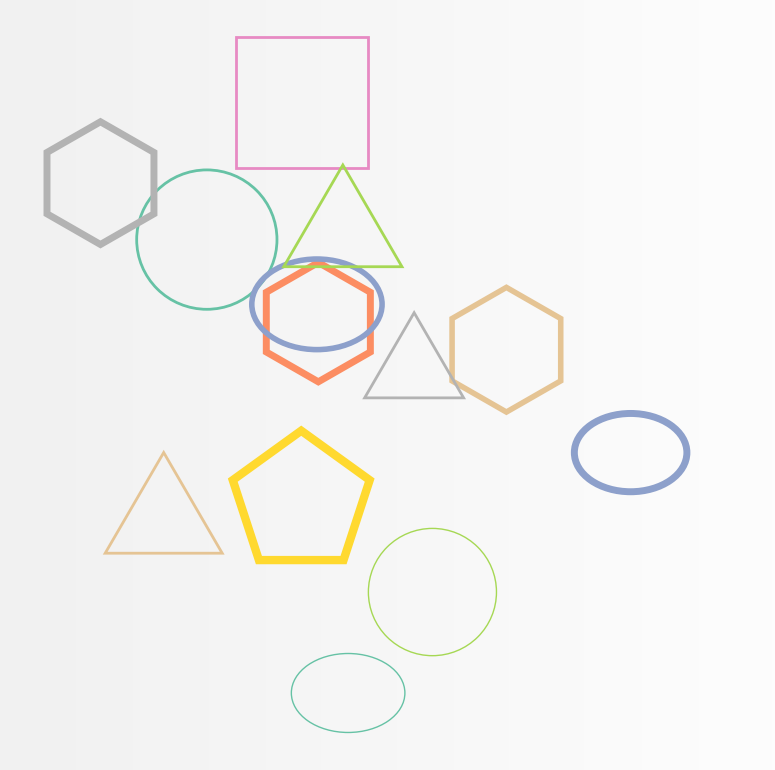[{"shape": "circle", "thickness": 1, "radius": 0.45, "center": [0.267, 0.689]}, {"shape": "oval", "thickness": 0.5, "radius": 0.37, "center": [0.449, 0.1]}, {"shape": "hexagon", "thickness": 2.5, "radius": 0.39, "center": [0.411, 0.582]}, {"shape": "oval", "thickness": 2.5, "radius": 0.36, "center": [0.814, 0.412]}, {"shape": "oval", "thickness": 2, "radius": 0.42, "center": [0.409, 0.605]}, {"shape": "square", "thickness": 1, "radius": 0.43, "center": [0.389, 0.867]}, {"shape": "triangle", "thickness": 1, "radius": 0.44, "center": [0.442, 0.698]}, {"shape": "circle", "thickness": 0.5, "radius": 0.41, "center": [0.558, 0.231]}, {"shape": "pentagon", "thickness": 3, "radius": 0.46, "center": [0.389, 0.348]}, {"shape": "hexagon", "thickness": 2, "radius": 0.4, "center": [0.653, 0.546]}, {"shape": "triangle", "thickness": 1, "radius": 0.44, "center": [0.211, 0.325]}, {"shape": "hexagon", "thickness": 2.5, "radius": 0.4, "center": [0.13, 0.762]}, {"shape": "triangle", "thickness": 1, "radius": 0.37, "center": [0.534, 0.52]}]